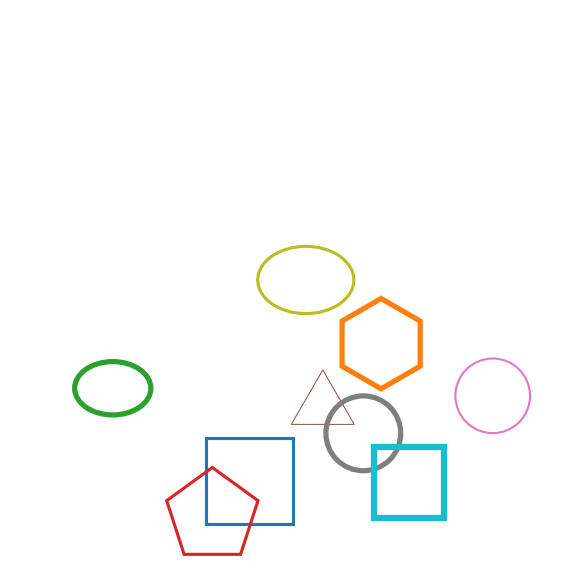[{"shape": "square", "thickness": 1.5, "radius": 0.37, "center": [0.432, 0.166]}, {"shape": "hexagon", "thickness": 2.5, "radius": 0.39, "center": [0.66, 0.404]}, {"shape": "oval", "thickness": 2.5, "radius": 0.33, "center": [0.195, 0.327]}, {"shape": "pentagon", "thickness": 1.5, "radius": 0.42, "center": [0.368, 0.106]}, {"shape": "triangle", "thickness": 0.5, "radius": 0.31, "center": [0.559, 0.296]}, {"shape": "circle", "thickness": 1, "radius": 0.32, "center": [0.853, 0.314]}, {"shape": "circle", "thickness": 2.5, "radius": 0.32, "center": [0.629, 0.249]}, {"shape": "oval", "thickness": 1.5, "radius": 0.42, "center": [0.53, 0.514]}, {"shape": "square", "thickness": 3, "radius": 0.3, "center": [0.708, 0.164]}]